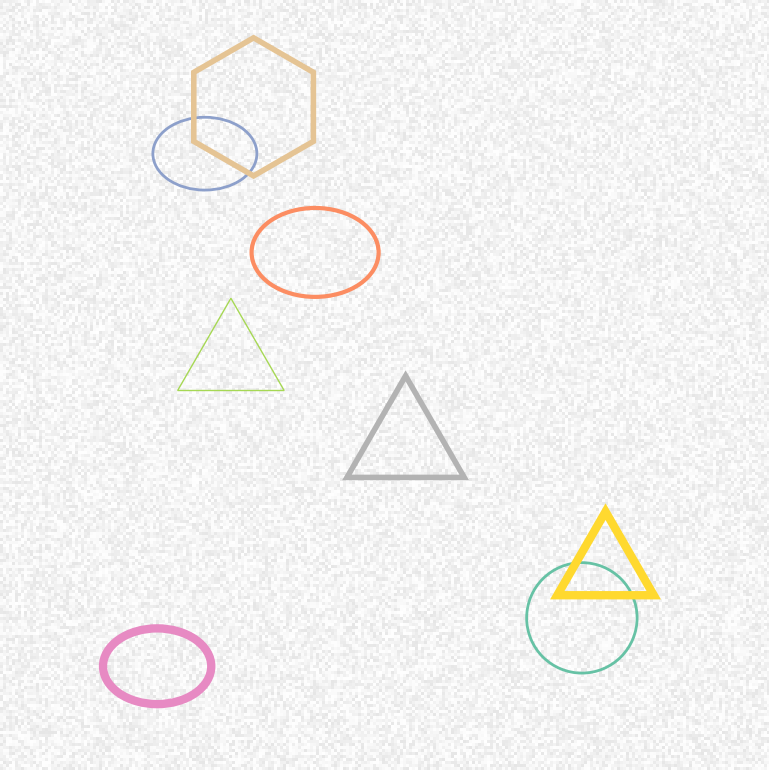[{"shape": "circle", "thickness": 1, "radius": 0.36, "center": [0.756, 0.198]}, {"shape": "oval", "thickness": 1.5, "radius": 0.41, "center": [0.409, 0.672]}, {"shape": "oval", "thickness": 1, "radius": 0.34, "center": [0.266, 0.8]}, {"shape": "oval", "thickness": 3, "radius": 0.35, "center": [0.204, 0.135]}, {"shape": "triangle", "thickness": 0.5, "radius": 0.4, "center": [0.3, 0.533]}, {"shape": "triangle", "thickness": 3, "radius": 0.36, "center": [0.786, 0.263]}, {"shape": "hexagon", "thickness": 2, "radius": 0.45, "center": [0.329, 0.861]}, {"shape": "triangle", "thickness": 2, "radius": 0.44, "center": [0.527, 0.424]}]